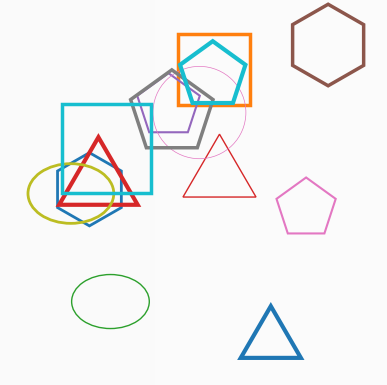[{"shape": "hexagon", "thickness": 2, "radius": 0.48, "center": [0.231, 0.508]}, {"shape": "triangle", "thickness": 3, "radius": 0.45, "center": [0.699, 0.115]}, {"shape": "square", "thickness": 2.5, "radius": 0.47, "center": [0.553, 0.82]}, {"shape": "oval", "thickness": 1, "radius": 0.5, "center": [0.285, 0.217]}, {"shape": "triangle", "thickness": 1, "radius": 0.54, "center": [0.566, 0.543]}, {"shape": "triangle", "thickness": 3, "radius": 0.58, "center": [0.254, 0.527]}, {"shape": "pentagon", "thickness": 1.5, "radius": 0.42, "center": [0.435, 0.725]}, {"shape": "hexagon", "thickness": 2.5, "radius": 0.53, "center": [0.847, 0.883]}, {"shape": "pentagon", "thickness": 1.5, "radius": 0.4, "center": [0.79, 0.459]}, {"shape": "circle", "thickness": 0.5, "radius": 0.6, "center": [0.515, 0.708]}, {"shape": "pentagon", "thickness": 2.5, "radius": 0.56, "center": [0.443, 0.707]}, {"shape": "oval", "thickness": 2, "radius": 0.55, "center": [0.183, 0.497]}, {"shape": "square", "thickness": 2.5, "radius": 0.58, "center": [0.275, 0.615]}, {"shape": "pentagon", "thickness": 3, "radius": 0.44, "center": [0.549, 0.804]}]